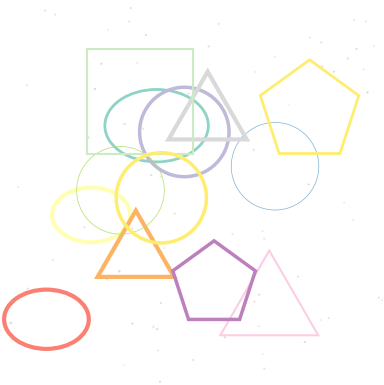[{"shape": "oval", "thickness": 2, "radius": 0.67, "center": [0.407, 0.674]}, {"shape": "oval", "thickness": 3, "radius": 0.51, "center": [0.237, 0.442]}, {"shape": "circle", "thickness": 2.5, "radius": 0.58, "center": [0.479, 0.657]}, {"shape": "oval", "thickness": 3, "radius": 0.55, "center": [0.121, 0.171]}, {"shape": "circle", "thickness": 0.5, "radius": 0.57, "center": [0.714, 0.568]}, {"shape": "triangle", "thickness": 3, "radius": 0.57, "center": [0.353, 0.338]}, {"shape": "circle", "thickness": 0.5, "radius": 0.57, "center": [0.313, 0.506]}, {"shape": "triangle", "thickness": 1.5, "radius": 0.73, "center": [0.699, 0.203]}, {"shape": "triangle", "thickness": 3, "radius": 0.59, "center": [0.539, 0.696]}, {"shape": "pentagon", "thickness": 2.5, "radius": 0.56, "center": [0.556, 0.262]}, {"shape": "square", "thickness": 1.5, "radius": 0.68, "center": [0.363, 0.737]}, {"shape": "circle", "thickness": 2.5, "radius": 0.59, "center": [0.419, 0.486]}, {"shape": "pentagon", "thickness": 2, "radius": 0.67, "center": [0.804, 0.71]}]